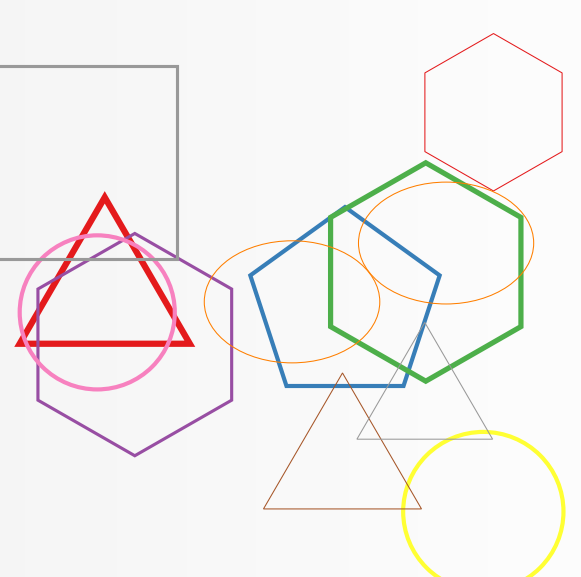[{"shape": "hexagon", "thickness": 0.5, "radius": 0.68, "center": [0.849, 0.805]}, {"shape": "triangle", "thickness": 3, "radius": 0.85, "center": [0.18, 0.488]}, {"shape": "pentagon", "thickness": 2, "radius": 0.86, "center": [0.594, 0.469]}, {"shape": "hexagon", "thickness": 2.5, "radius": 0.95, "center": [0.732, 0.528]}, {"shape": "hexagon", "thickness": 1.5, "radius": 0.96, "center": [0.232, 0.402]}, {"shape": "oval", "thickness": 0.5, "radius": 0.75, "center": [0.502, 0.476]}, {"shape": "oval", "thickness": 0.5, "radius": 0.75, "center": [0.767, 0.578]}, {"shape": "circle", "thickness": 2, "radius": 0.69, "center": [0.832, 0.113]}, {"shape": "triangle", "thickness": 0.5, "radius": 0.78, "center": [0.589, 0.196]}, {"shape": "circle", "thickness": 2, "radius": 0.67, "center": [0.167, 0.458]}, {"shape": "triangle", "thickness": 0.5, "radius": 0.67, "center": [0.731, 0.306]}, {"shape": "square", "thickness": 1.5, "radius": 0.84, "center": [0.138, 0.717]}]